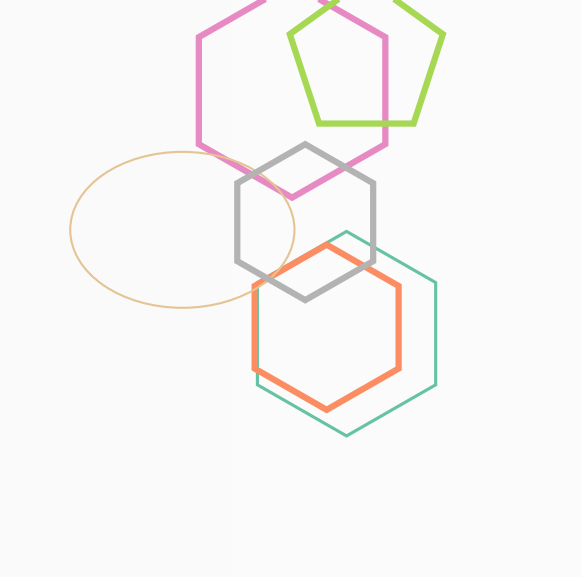[{"shape": "hexagon", "thickness": 1.5, "radius": 0.89, "center": [0.596, 0.421]}, {"shape": "hexagon", "thickness": 3, "radius": 0.71, "center": [0.562, 0.432]}, {"shape": "hexagon", "thickness": 3, "radius": 0.93, "center": [0.503, 0.842]}, {"shape": "pentagon", "thickness": 3, "radius": 0.69, "center": [0.63, 0.897]}, {"shape": "oval", "thickness": 1, "radius": 0.96, "center": [0.314, 0.601]}, {"shape": "hexagon", "thickness": 3, "radius": 0.67, "center": [0.525, 0.614]}]